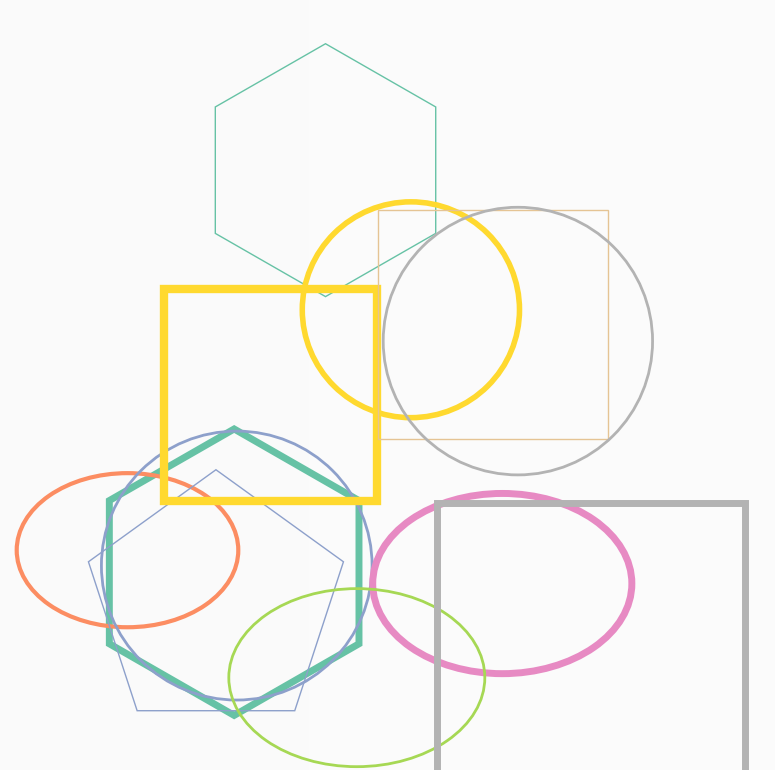[{"shape": "hexagon", "thickness": 0.5, "radius": 0.82, "center": [0.42, 0.779]}, {"shape": "hexagon", "thickness": 2.5, "radius": 0.93, "center": [0.302, 0.257]}, {"shape": "oval", "thickness": 1.5, "radius": 0.71, "center": [0.165, 0.285]}, {"shape": "circle", "thickness": 1, "radius": 0.87, "center": [0.305, 0.265]}, {"shape": "pentagon", "thickness": 0.5, "radius": 0.86, "center": [0.279, 0.217]}, {"shape": "oval", "thickness": 2.5, "radius": 0.84, "center": [0.648, 0.242]}, {"shape": "oval", "thickness": 1, "radius": 0.83, "center": [0.46, 0.12]}, {"shape": "square", "thickness": 3, "radius": 0.69, "center": [0.349, 0.487]}, {"shape": "circle", "thickness": 2, "radius": 0.7, "center": [0.53, 0.598]}, {"shape": "square", "thickness": 0.5, "radius": 0.74, "center": [0.636, 0.579]}, {"shape": "circle", "thickness": 1, "radius": 0.87, "center": [0.668, 0.557]}, {"shape": "square", "thickness": 2.5, "radius": 0.99, "center": [0.763, 0.149]}]